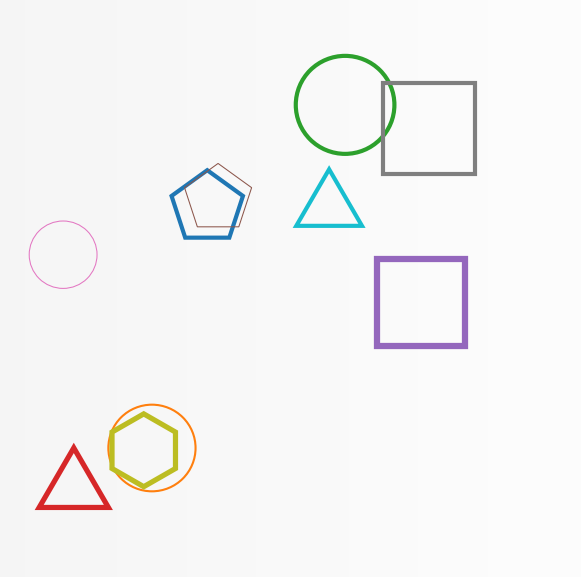[{"shape": "pentagon", "thickness": 2, "radius": 0.32, "center": [0.357, 0.64]}, {"shape": "circle", "thickness": 1, "radius": 0.38, "center": [0.261, 0.223]}, {"shape": "circle", "thickness": 2, "radius": 0.42, "center": [0.594, 0.818]}, {"shape": "triangle", "thickness": 2.5, "radius": 0.34, "center": [0.127, 0.155]}, {"shape": "square", "thickness": 3, "radius": 0.38, "center": [0.724, 0.476]}, {"shape": "pentagon", "thickness": 0.5, "radius": 0.3, "center": [0.375, 0.655]}, {"shape": "circle", "thickness": 0.5, "radius": 0.29, "center": [0.109, 0.558]}, {"shape": "square", "thickness": 2, "radius": 0.4, "center": [0.738, 0.776]}, {"shape": "hexagon", "thickness": 2.5, "radius": 0.32, "center": [0.247, 0.219]}, {"shape": "triangle", "thickness": 2, "radius": 0.33, "center": [0.566, 0.641]}]